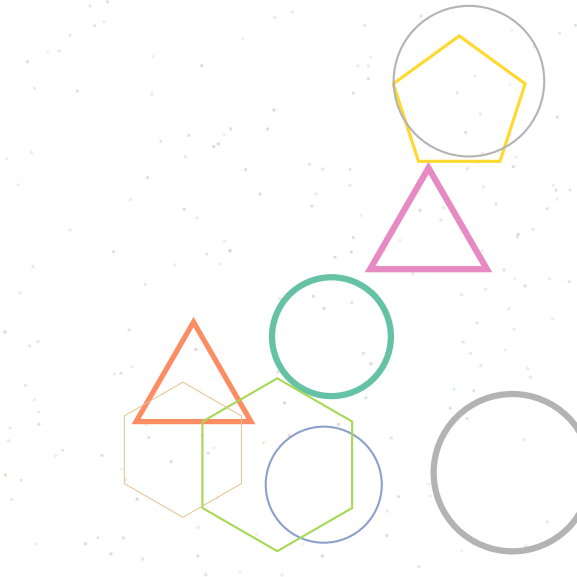[{"shape": "circle", "thickness": 3, "radius": 0.51, "center": [0.574, 0.416]}, {"shape": "triangle", "thickness": 2.5, "radius": 0.57, "center": [0.335, 0.327]}, {"shape": "circle", "thickness": 1, "radius": 0.5, "center": [0.561, 0.16]}, {"shape": "triangle", "thickness": 3, "radius": 0.58, "center": [0.742, 0.591]}, {"shape": "hexagon", "thickness": 1, "radius": 0.75, "center": [0.48, 0.194]}, {"shape": "pentagon", "thickness": 1.5, "radius": 0.6, "center": [0.795, 0.817]}, {"shape": "hexagon", "thickness": 0.5, "radius": 0.59, "center": [0.317, 0.22]}, {"shape": "circle", "thickness": 1, "radius": 0.65, "center": [0.812, 0.859]}, {"shape": "circle", "thickness": 3, "radius": 0.68, "center": [0.887, 0.181]}]